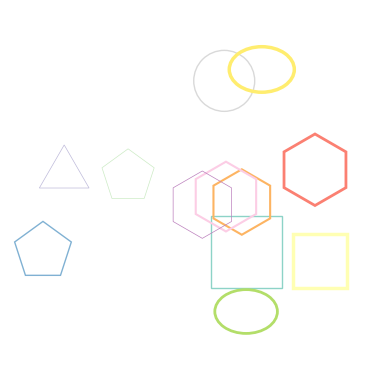[{"shape": "square", "thickness": 1, "radius": 0.47, "center": [0.64, 0.345]}, {"shape": "square", "thickness": 2.5, "radius": 0.35, "center": [0.831, 0.321]}, {"shape": "triangle", "thickness": 0.5, "radius": 0.37, "center": [0.167, 0.549]}, {"shape": "hexagon", "thickness": 2, "radius": 0.46, "center": [0.818, 0.559]}, {"shape": "pentagon", "thickness": 1, "radius": 0.39, "center": [0.112, 0.347]}, {"shape": "hexagon", "thickness": 1.5, "radius": 0.42, "center": [0.628, 0.475]}, {"shape": "oval", "thickness": 2, "radius": 0.41, "center": [0.639, 0.191]}, {"shape": "hexagon", "thickness": 1.5, "radius": 0.45, "center": [0.587, 0.489]}, {"shape": "circle", "thickness": 1, "radius": 0.4, "center": [0.582, 0.79]}, {"shape": "hexagon", "thickness": 0.5, "radius": 0.44, "center": [0.525, 0.468]}, {"shape": "pentagon", "thickness": 0.5, "radius": 0.36, "center": [0.333, 0.542]}, {"shape": "oval", "thickness": 2.5, "radius": 0.42, "center": [0.68, 0.82]}]